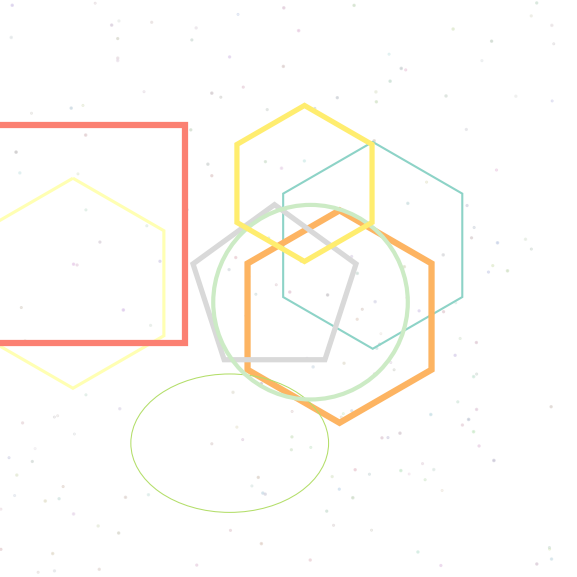[{"shape": "hexagon", "thickness": 1, "radius": 0.9, "center": [0.645, 0.574]}, {"shape": "hexagon", "thickness": 1.5, "radius": 0.91, "center": [0.126, 0.509]}, {"shape": "square", "thickness": 3, "radius": 0.95, "center": [0.131, 0.594]}, {"shape": "hexagon", "thickness": 3, "radius": 0.92, "center": [0.588, 0.451]}, {"shape": "oval", "thickness": 0.5, "radius": 0.86, "center": [0.398, 0.232]}, {"shape": "pentagon", "thickness": 2.5, "radius": 0.74, "center": [0.475, 0.496]}, {"shape": "circle", "thickness": 2, "radius": 0.84, "center": [0.538, 0.476]}, {"shape": "hexagon", "thickness": 2.5, "radius": 0.68, "center": [0.527, 0.681]}]